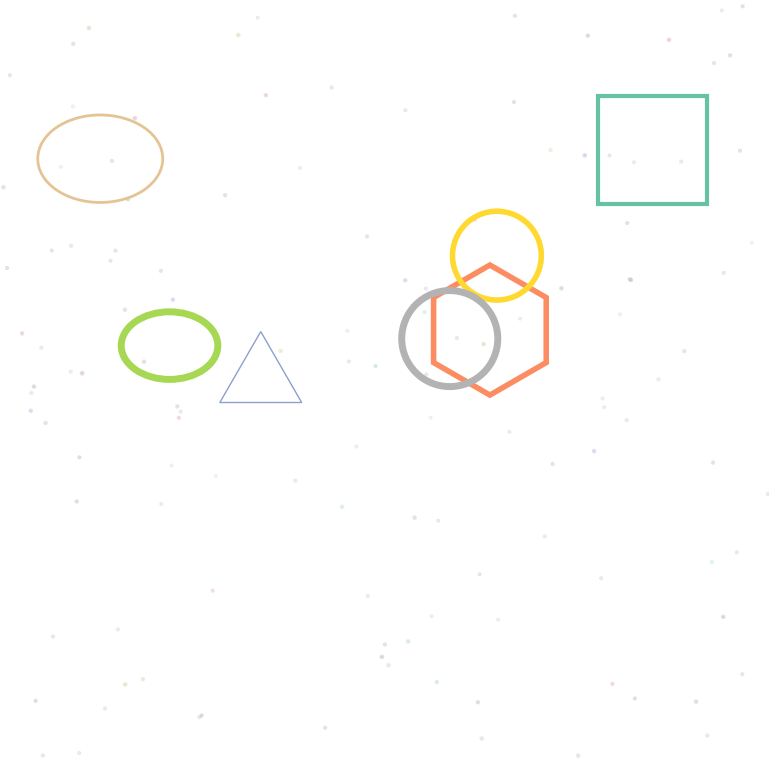[{"shape": "square", "thickness": 1.5, "radius": 0.35, "center": [0.847, 0.805]}, {"shape": "hexagon", "thickness": 2, "radius": 0.42, "center": [0.636, 0.571]}, {"shape": "triangle", "thickness": 0.5, "radius": 0.31, "center": [0.339, 0.508]}, {"shape": "oval", "thickness": 2.5, "radius": 0.31, "center": [0.22, 0.551]}, {"shape": "circle", "thickness": 2, "radius": 0.29, "center": [0.645, 0.668]}, {"shape": "oval", "thickness": 1, "radius": 0.41, "center": [0.13, 0.794]}, {"shape": "circle", "thickness": 2.5, "radius": 0.31, "center": [0.584, 0.56]}]